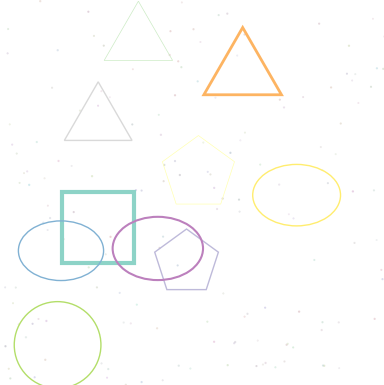[{"shape": "square", "thickness": 3, "radius": 0.47, "center": [0.254, 0.409]}, {"shape": "pentagon", "thickness": 0.5, "radius": 0.49, "center": [0.515, 0.55]}, {"shape": "pentagon", "thickness": 1, "radius": 0.43, "center": [0.485, 0.318]}, {"shape": "oval", "thickness": 1, "radius": 0.55, "center": [0.158, 0.349]}, {"shape": "triangle", "thickness": 2, "radius": 0.58, "center": [0.63, 0.812]}, {"shape": "circle", "thickness": 1, "radius": 0.56, "center": [0.15, 0.104]}, {"shape": "triangle", "thickness": 1, "radius": 0.51, "center": [0.255, 0.686]}, {"shape": "oval", "thickness": 1.5, "radius": 0.59, "center": [0.41, 0.355]}, {"shape": "triangle", "thickness": 0.5, "radius": 0.51, "center": [0.359, 0.894]}, {"shape": "oval", "thickness": 1, "radius": 0.57, "center": [0.77, 0.493]}]